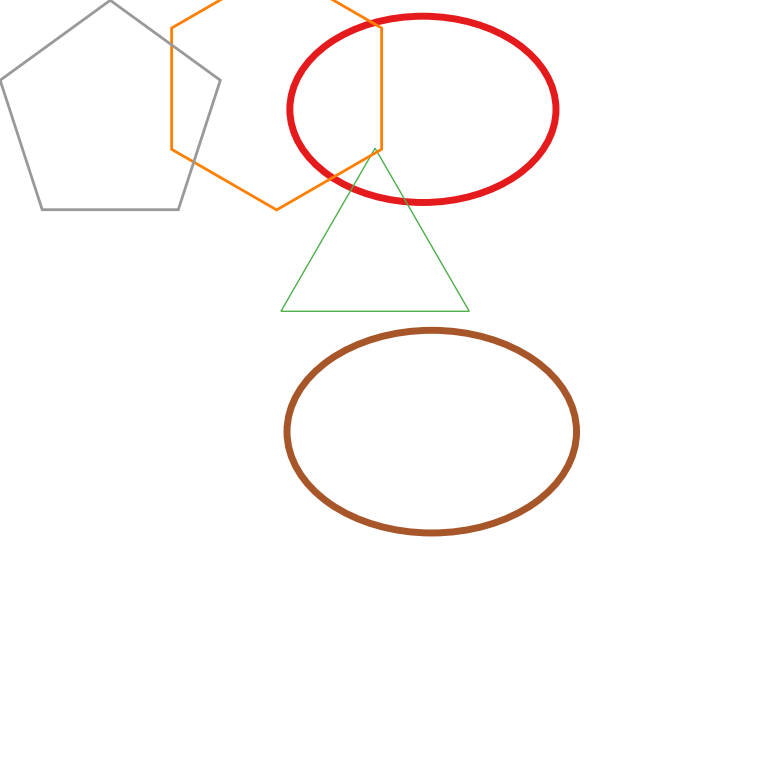[{"shape": "oval", "thickness": 2.5, "radius": 0.86, "center": [0.549, 0.858]}, {"shape": "triangle", "thickness": 0.5, "radius": 0.71, "center": [0.487, 0.666]}, {"shape": "hexagon", "thickness": 1, "radius": 0.79, "center": [0.359, 0.885]}, {"shape": "oval", "thickness": 2.5, "radius": 0.94, "center": [0.561, 0.439]}, {"shape": "pentagon", "thickness": 1, "radius": 0.75, "center": [0.143, 0.849]}]